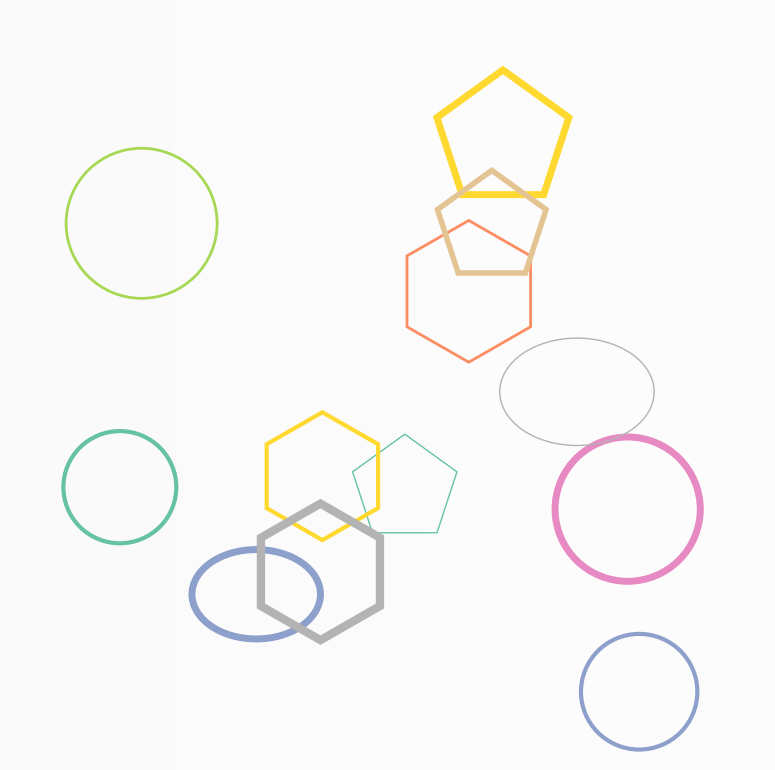[{"shape": "circle", "thickness": 1.5, "radius": 0.36, "center": [0.155, 0.367]}, {"shape": "pentagon", "thickness": 0.5, "radius": 0.35, "center": [0.522, 0.365]}, {"shape": "hexagon", "thickness": 1, "radius": 0.46, "center": [0.605, 0.622]}, {"shape": "oval", "thickness": 2.5, "radius": 0.41, "center": [0.331, 0.228]}, {"shape": "circle", "thickness": 1.5, "radius": 0.38, "center": [0.825, 0.102]}, {"shape": "circle", "thickness": 2.5, "radius": 0.47, "center": [0.81, 0.339]}, {"shape": "circle", "thickness": 1, "radius": 0.49, "center": [0.183, 0.71]}, {"shape": "pentagon", "thickness": 2.5, "radius": 0.45, "center": [0.649, 0.82]}, {"shape": "hexagon", "thickness": 1.5, "radius": 0.41, "center": [0.416, 0.382]}, {"shape": "pentagon", "thickness": 2, "radius": 0.37, "center": [0.635, 0.705]}, {"shape": "hexagon", "thickness": 3, "radius": 0.44, "center": [0.413, 0.257]}, {"shape": "oval", "thickness": 0.5, "radius": 0.5, "center": [0.744, 0.491]}]